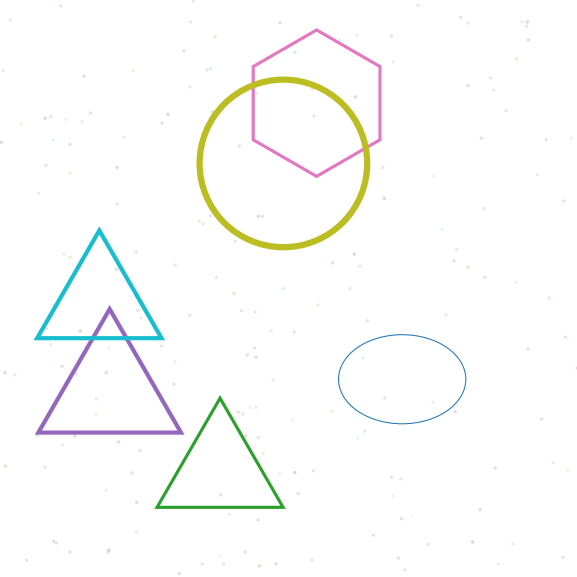[{"shape": "oval", "thickness": 0.5, "radius": 0.55, "center": [0.696, 0.342]}, {"shape": "triangle", "thickness": 1.5, "radius": 0.63, "center": [0.381, 0.184]}, {"shape": "triangle", "thickness": 2, "radius": 0.71, "center": [0.19, 0.321]}, {"shape": "hexagon", "thickness": 1.5, "radius": 0.63, "center": [0.548, 0.82]}, {"shape": "circle", "thickness": 3, "radius": 0.73, "center": [0.491, 0.716]}, {"shape": "triangle", "thickness": 2, "radius": 0.62, "center": [0.172, 0.476]}]